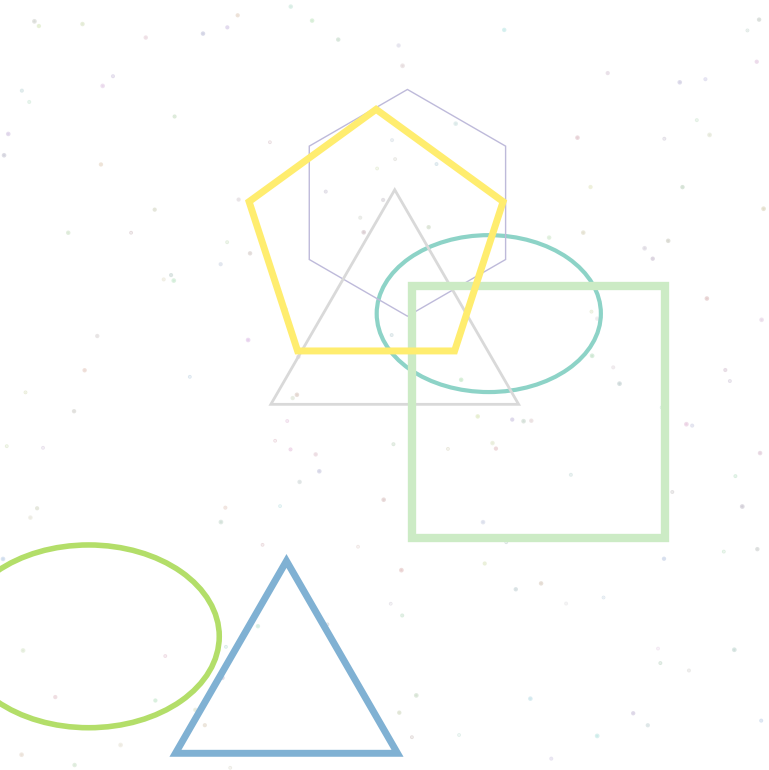[{"shape": "oval", "thickness": 1.5, "radius": 0.73, "center": [0.635, 0.593]}, {"shape": "hexagon", "thickness": 0.5, "radius": 0.74, "center": [0.529, 0.737]}, {"shape": "triangle", "thickness": 2.5, "radius": 0.83, "center": [0.372, 0.105]}, {"shape": "oval", "thickness": 2, "radius": 0.85, "center": [0.115, 0.174]}, {"shape": "triangle", "thickness": 1, "radius": 0.93, "center": [0.513, 0.568]}, {"shape": "square", "thickness": 3, "radius": 0.82, "center": [0.7, 0.465]}, {"shape": "pentagon", "thickness": 2.5, "radius": 0.87, "center": [0.488, 0.685]}]